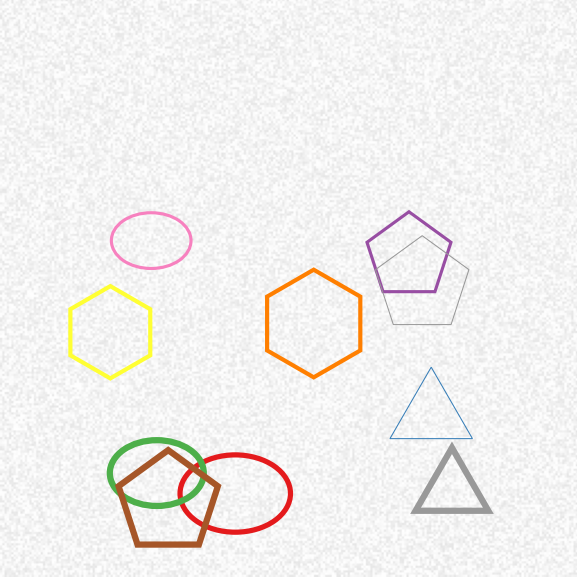[{"shape": "oval", "thickness": 2.5, "radius": 0.48, "center": [0.407, 0.145]}, {"shape": "triangle", "thickness": 0.5, "radius": 0.41, "center": [0.747, 0.281]}, {"shape": "oval", "thickness": 3, "radius": 0.41, "center": [0.272, 0.18]}, {"shape": "pentagon", "thickness": 1.5, "radius": 0.38, "center": [0.708, 0.556]}, {"shape": "hexagon", "thickness": 2, "radius": 0.47, "center": [0.543, 0.439]}, {"shape": "hexagon", "thickness": 2, "radius": 0.4, "center": [0.191, 0.424]}, {"shape": "pentagon", "thickness": 3, "radius": 0.45, "center": [0.291, 0.129]}, {"shape": "oval", "thickness": 1.5, "radius": 0.34, "center": [0.262, 0.582]}, {"shape": "triangle", "thickness": 3, "radius": 0.36, "center": [0.783, 0.151]}, {"shape": "pentagon", "thickness": 0.5, "radius": 0.43, "center": [0.731, 0.506]}]